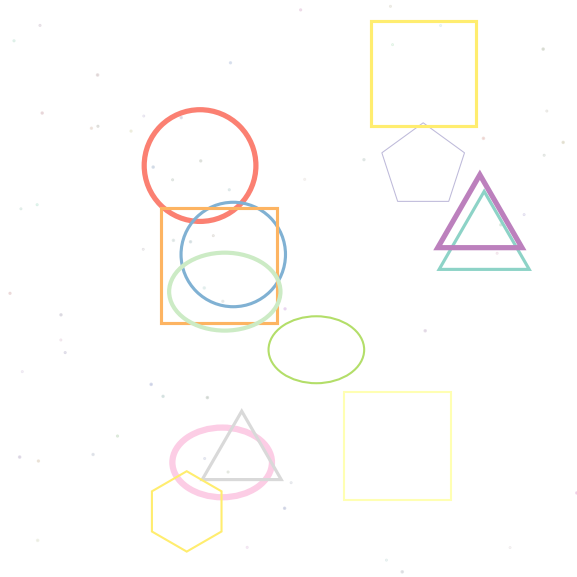[{"shape": "triangle", "thickness": 1.5, "radius": 0.45, "center": [0.838, 0.578]}, {"shape": "square", "thickness": 1, "radius": 0.47, "center": [0.688, 0.227]}, {"shape": "pentagon", "thickness": 0.5, "radius": 0.38, "center": [0.733, 0.711]}, {"shape": "circle", "thickness": 2.5, "radius": 0.48, "center": [0.346, 0.712]}, {"shape": "circle", "thickness": 1.5, "radius": 0.45, "center": [0.404, 0.558]}, {"shape": "square", "thickness": 1.5, "radius": 0.5, "center": [0.38, 0.539]}, {"shape": "oval", "thickness": 1, "radius": 0.41, "center": [0.548, 0.394]}, {"shape": "oval", "thickness": 3, "radius": 0.43, "center": [0.385, 0.198]}, {"shape": "triangle", "thickness": 1.5, "radius": 0.39, "center": [0.419, 0.208]}, {"shape": "triangle", "thickness": 2.5, "radius": 0.42, "center": [0.831, 0.612]}, {"shape": "oval", "thickness": 2, "radius": 0.48, "center": [0.389, 0.494]}, {"shape": "hexagon", "thickness": 1, "radius": 0.35, "center": [0.323, 0.114]}, {"shape": "square", "thickness": 1.5, "radius": 0.45, "center": [0.734, 0.872]}]